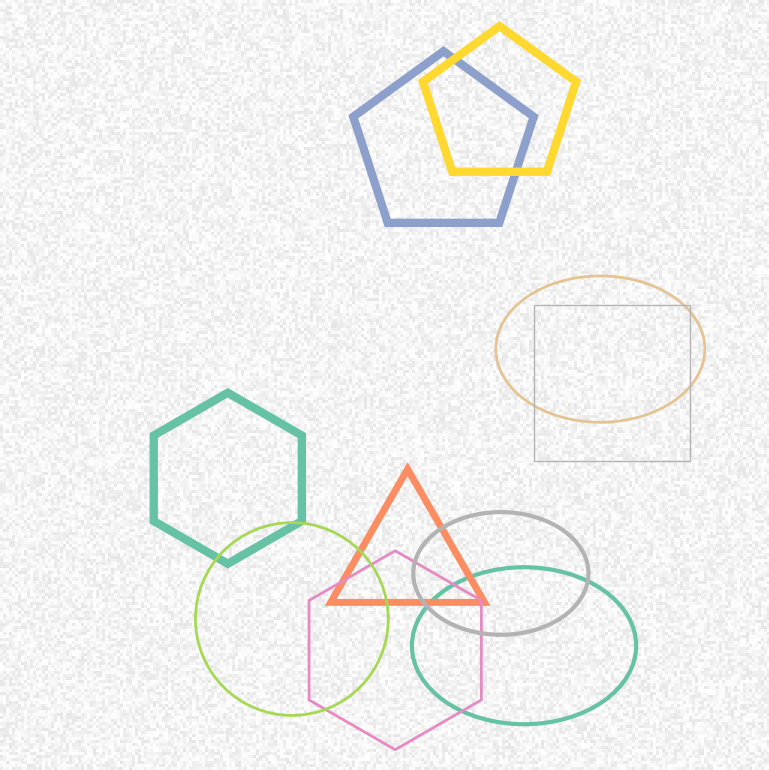[{"shape": "hexagon", "thickness": 3, "radius": 0.56, "center": [0.296, 0.379]}, {"shape": "oval", "thickness": 1.5, "radius": 0.73, "center": [0.681, 0.161]}, {"shape": "triangle", "thickness": 2.5, "radius": 0.58, "center": [0.529, 0.275]}, {"shape": "pentagon", "thickness": 3, "radius": 0.62, "center": [0.576, 0.81]}, {"shape": "hexagon", "thickness": 1, "radius": 0.65, "center": [0.513, 0.156]}, {"shape": "circle", "thickness": 1, "radius": 0.63, "center": [0.379, 0.196]}, {"shape": "pentagon", "thickness": 3, "radius": 0.52, "center": [0.649, 0.862]}, {"shape": "oval", "thickness": 1, "radius": 0.68, "center": [0.78, 0.547]}, {"shape": "oval", "thickness": 1.5, "radius": 0.57, "center": [0.65, 0.255]}, {"shape": "square", "thickness": 0.5, "radius": 0.51, "center": [0.795, 0.502]}]